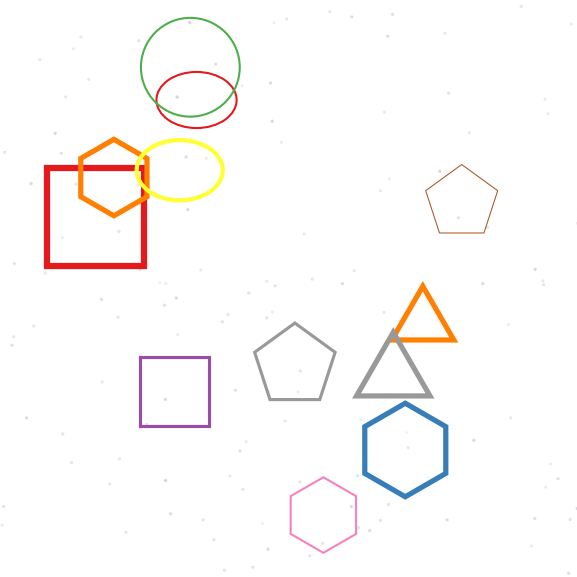[{"shape": "square", "thickness": 3, "radius": 0.42, "center": [0.165, 0.623]}, {"shape": "oval", "thickness": 1, "radius": 0.35, "center": [0.34, 0.826]}, {"shape": "hexagon", "thickness": 2.5, "radius": 0.4, "center": [0.702, 0.22]}, {"shape": "circle", "thickness": 1, "radius": 0.43, "center": [0.33, 0.883]}, {"shape": "square", "thickness": 1.5, "radius": 0.3, "center": [0.302, 0.321]}, {"shape": "triangle", "thickness": 2.5, "radius": 0.31, "center": [0.732, 0.441]}, {"shape": "hexagon", "thickness": 2.5, "radius": 0.33, "center": [0.197, 0.692]}, {"shape": "oval", "thickness": 2, "radius": 0.37, "center": [0.311, 0.704]}, {"shape": "pentagon", "thickness": 0.5, "radius": 0.33, "center": [0.799, 0.649]}, {"shape": "hexagon", "thickness": 1, "radius": 0.33, "center": [0.56, 0.107]}, {"shape": "pentagon", "thickness": 1.5, "radius": 0.37, "center": [0.511, 0.366]}, {"shape": "triangle", "thickness": 2.5, "radius": 0.37, "center": [0.681, 0.35]}]